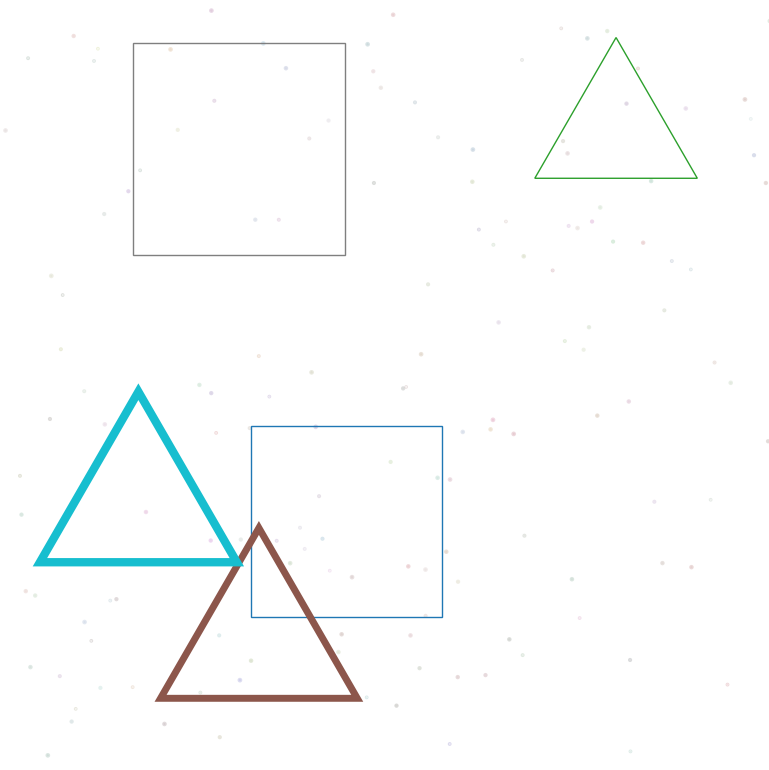[{"shape": "square", "thickness": 0.5, "radius": 0.62, "center": [0.45, 0.322]}, {"shape": "triangle", "thickness": 0.5, "radius": 0.61, "center": [0.8, 0.829]}, {"shape": "triangle", "thickness": 2.5, "radius": 0.74, "center": [0.336, 0.167]}, {"shape": "square", "thickness": 0.5, "radius": 0.69, "center": [0.31, 0.806]}, {"shape": "triangle", "thickness": 3, "radius": 0.74, "center": [0.18, 0.344]}]